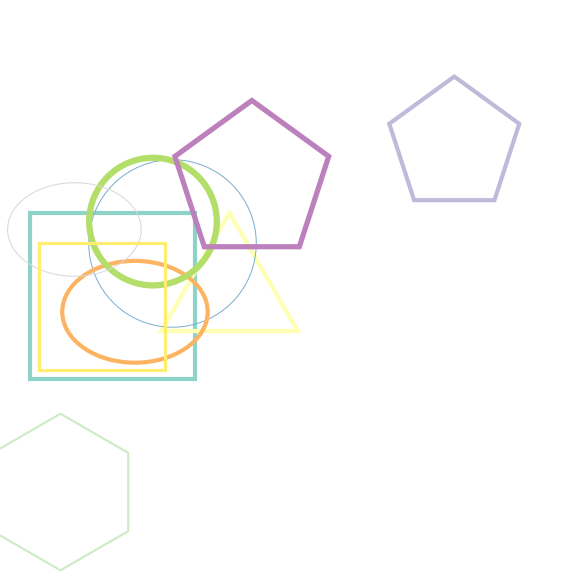[{"shape": "square", "thickness": 2, "radius": 0.72, "center": [0.195, 0.486]}, {"shape": "triangle", "thickness": 2, "radius": 0.68, "center": [0.397, 0.494]}, {"shape": "pentagon", "thickness": 2, "radius": 0.59, "center": [0.787, 0.748]}, {"shape": "circle", "thickness": 0.5, "radius": 0.73, "center": [0.299, 0.578]}, {"shape": "oval", "thickness": 2, "radius": 0.63, "center": [0.234, 0.459]}, {"shape": "circle", "thickness": 3, "radius": 0.55, "center": [0.265, 0.615]}, {"shape": "oval", "thickness": 0.5, "radius": 0.58, "center": [0.129, 0.602]}, {"shape": "pentagon", "thickness": 2.5, "radius": 0.7, "center": [0.436, 0.685]}, {"shape": "hexagon", "thickness": 1, "radius": 0.68, "center": [0.105, 0.147]}, {"shape": "square", "thickness": 1.5, "radius": 0.55, "center": [0.177, 0.468]}]